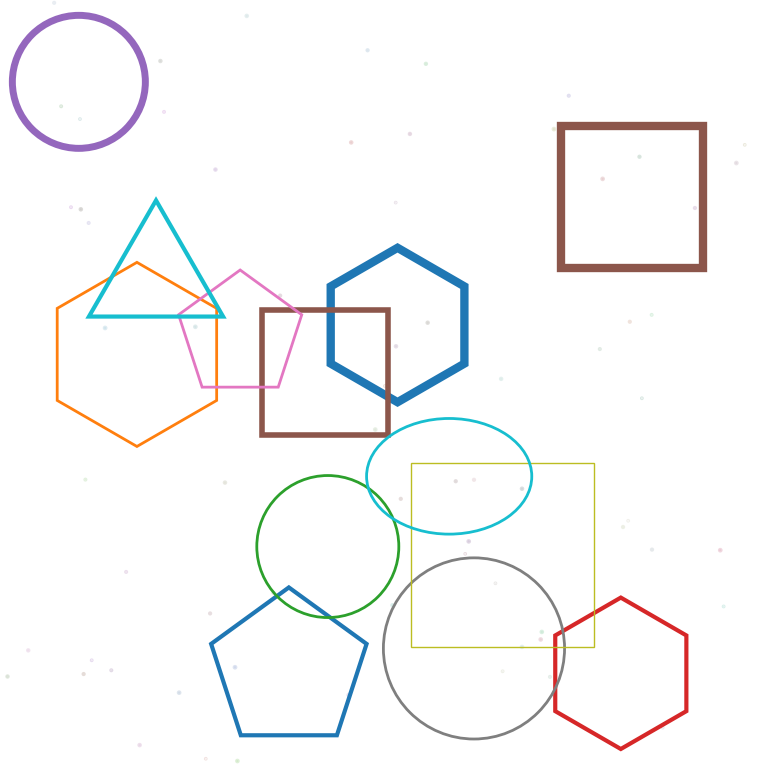[{"shape": "pentagon", "thickness": 1.5, "radius": 0.53, "center": [0.375, 0.131]}, {"shape": "hexagon", "thickness": 3, "radius": 0.5, "center": [0.516, 0.578]}, {"shape": "hexagon", "thickness": 1, "radius": 0.6, "center": [0.178, 0.54]}, {"shape": "circle", "thickness": 1, "radius": 0.46, "center": [0.426, 0.29]}, {"shape": "hexagon", "thickness": 1.5, "radius": 0.49, "center": [0.806, 0.126]}, {"shape": "circle", "thickness": 2.5, "radius": 0.43, "center": [0.102, 0.894]}, {"shape": "square", "thickness": 3, "radius": 0.46, "center": [0.821, 0.744]}, {"shape": "square", "thickness": 2, "radius": 0.41, "center": [0.422, 0.516]}, {"shape": "pentagon", "thickness": 1, "radius": 0.42, "center": [0.312, 0.565]}, {"shape": "circle", "thickness": 1, "radius": 0.59, "center": [0.616, 0.158]}, {"shape": "square", "thickness": 0.5, "radius": 0.6, "center": [0.653, 0.279]}, {"shape": "oval", "thickness": 1, "radius": 0.54, "center": [0.583, 0.381]}, {"shape": "triangle", "thickness": 1.5, "radius": 0.5, "center": [0.203, 0.639]}]